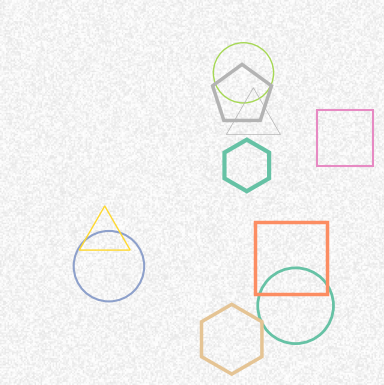[{"shape": "circle", "thickness": 2, "radius": 0.49, "center": [0.768, 0.206]}, {"shape": "hexagon", "thickness": 3, "radius": 0.33, "center": [0.641, 0.57]}, {"shape": "square", "thickness": 2.5, "radius": 0.47, "center": [0.756, 0.33]}, {"shape": "circle", "thickness": 1.5, "radius": 0.46, "center": [0.283, 0.309]}, {"shape": "square", "thickness": 1.5, "radius": 0.36, "center": [0.896, 0.642]}, {"shape": "circle", "thickness": 1, "radius": 0.39, "center": [0.632, 0.811]}, {"shape": "triangle", "thickness": 1, "radius": 0.38, "center": [0.272, 0.389]}, {"shape": "hexagon", "thickness": 2.5, "radius": 0.45, "center": [0.602, 0.119]}, {"shape": "pentagon", "thickness": 2.5, "radius": 0.4, "center": [0.629, 0.752]}, {"shape": "triangle", "thickness": 0.5, "radius": 0.41, "center": [0.658, 0.691]}]